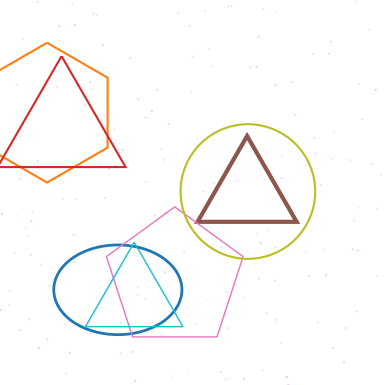[{"shape": "oval", "thickness": 2, "radius": 0.83, "center": [0.306, 0.247]}, {"shape": "hexagon", "thickness": 1.5, "radius": 0.91, "center": [0.122, 0.707]}, {"shape": "triangle", "thickness": 1.5, "radius": 0.96, "center": [0.16, 0.662]}, {"shape": "triangle", "thickness": 3, "radius": 0.74, "center": [0.642, 0.498]}, {"shape": "pentagon", "thickness": 1, "radius": 0.93, "center": [0.454, 0.276]}, {"shape": "circle", "thickness": 1.5, "radius": 0.87, "center": [0.644, 0.503]}, {"shape": "triangle", "thickness": 1, "radius": 0.73, "center": [0.349, 0.225]}]